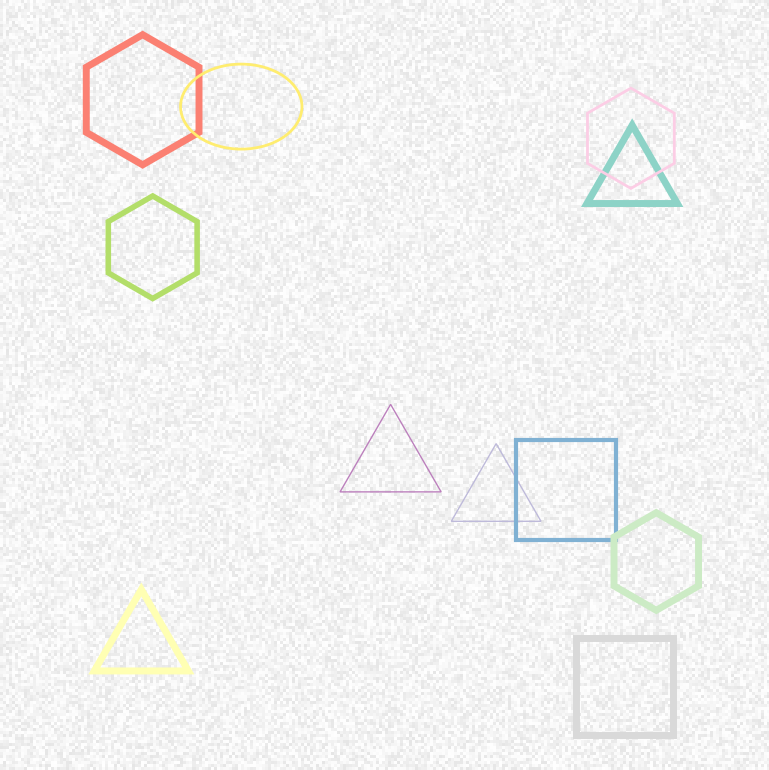[{"shape": "triangle", "thickness": 2.5, "radius": 0.34, "center": [0.821, 0.77]}, {"shape": "triangle", "thickness": 2.5, "radius": 0.35, "center": [0.184, 0.164]}, {"shape": "triangle", "thickness": 0.5, "radius": 0.34, "center": [0.644, 0.357]}, {"shape": "hexagon", "thickness": 2.5, "radius": 0.42, "center": [0.185, 0.87]}, {"shape": "square", "thickness": 1.5, "radius": 0.32, "center": [0.735, 0.364]}, {"shape": "hexagon", "thickness": 2, "radius": 0.33, "center": [0.198, 0.679]}, {"shape": "hexagon", "thickness": 1, "radius": 0.33, "center": [0.819, 0.82]}, {"shape": "square", "thickness": 2.5, "radius": 0.32, "center": [0.811, 0.108]}, {"shape": "triangle", "thickness": 0.5, "radius": 0.38, "center": [0.507, 0.399]}, {"shape": "hexagon", "thickness": 2.5, "radius": 0.32, "center": [0.852, 0.271]}, {"shape": "oval", "thickness": 1, "radius": 0.39, "center": [0.313, 0.862]}]